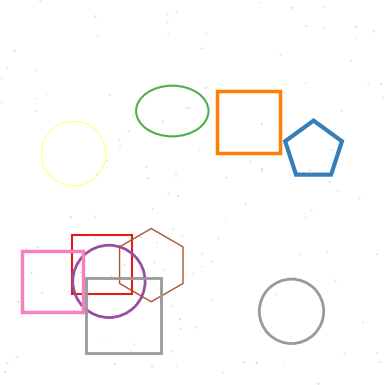[{"shape": "square", "thickness": 1.5, "radius": 0.39, "center": [0.265, 0.313]}, {"shape": "pentagon", "thickness": 3, "radius": 0.39, "center": [0.814, 0.609]}, {"shape": "oval", "thickness": 1.5, "radius": 0.47, "center": [0.447, 0.712]}, {"shape": "circle", "thickness": 2, "radius": 0.47, "center": [0.283, 0.269]}, {"shape": "square", "thickness": 2.5, "radius": 0.41, "center": [0.646, 0.683]}, {"shape": "circle", "thickness": 0.5, "radius": 0.42, "center": [0.191, 0.601]}, {"shape": "hexagon", "thickness": 1, "radius": 0.48, "center": [0.393, 0.311]}, {"shape": "square", "thickness": 2.5, "radius": 0.39, "center": [0.136, 0.269]}, {"shape": "circle", "thickness": 2, "radius": 0.42, "center": [0.757, 0.191]}, {"shape": "square", "thickness": 2, "radius": 0.49, "center": [0.321, 0.181]}]